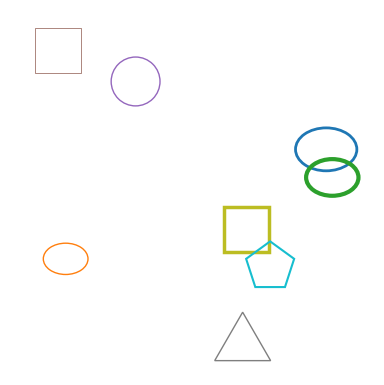[{"shape": "oval", "thickness": 2, "radius": 0.4, "center": [0.847, 0.612]}, {"shape": "oval", "thickness": 1, "radius": 0.29, "center": [0.171, 0.328]}, {"shape": "oval", "thickness": 3, "radius": 0.34, "center": [0.863, 0.539]}, {"shape": "circle", "thickness": 1, "radius": 0.32, "center": [0.352, 0.788]}, {"shape": "square", "thickness": 0.5, "radius": 0.29, "center": [0.151, 0.868]}, {"shape": "triangle", "thickness": 1, "radius": 0.42, "center": [0.63, 0.105]}, {"shape": "square", "thickness": 2.5, "radius": 0.29, "center": [0.64, 0.404]}, {"shape": "pentagon", "thickness": 1.5, "radius": 0.33, "center": [0.702, 0.307]}]